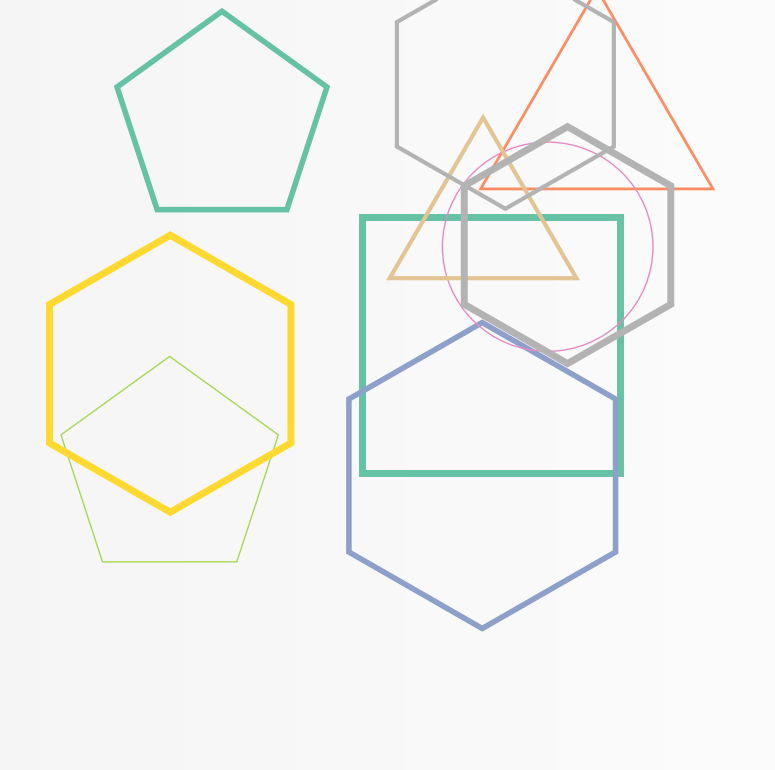[{"shape": "pentagon", "thickness": 2, "radius": 0.71, "center": [0.286, 0.843]}, {"shape": "square", "thickness": 2.5, "radius": 0.83, "center": [0.633, 0.552]}, {"shape": "triangle", "thickness": 1, "radius": 0.87, "center": [0.77, 0.841]}, {"shape": "hexagon", "thickness": 2, "radius": 0.99, "center": [0.622, 0.382]}, {"shape": "circle", "thickness": 0.5, "radius": 0.68, "center": [0.707, 0.68]}, {"shape": "pentagon", "thickness": 0.5, "radius": 0.74, "center": [0.219, 0.39]}, {"shape": "hexagon", "thickness": 2.5, "radius": 0.9, "center": [0.22, 0.515]}, {"shape": "triangle", "thickness": 1.5, "radius": 0.7, "center": [0.623, 0.708]}, {"shape": "hexagon", "thickness": 2.5, "radius": 0.77, "center": [0.732, 0.682]}, {"shape": "hexagon", "thickness": 1.5, "radius": 0.81, "center": [0.652, 0.89]}]